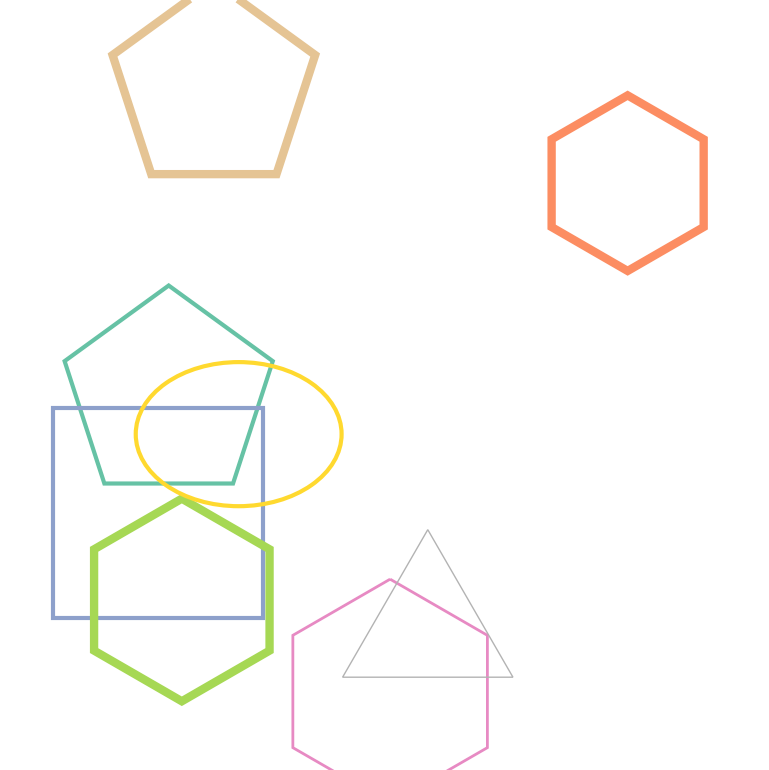[{"shape": "pentagon", "thickness": 1.5, "radius": 0.71, "center": [0.219, 0.487]}, {"shape": "hexagon", "thickness": 3, "radius": 0.57, "center": [0.815, 0.762]}, {"shape": "square", "thickness": 1.5, "radius": 0.68, "center": [0.205, 0.334]}, {"shape": "hexagon", "thickness": 1, "radius": 0.73, "center": [0.507, 0.102]}, {"shape": "hexagon", "thickness": 3, "radius": 0.66, "center": [0.236, 0.221]}, {"shape": "oval", "thickness": 1.5, "radius": 0.67, "center": [0.31, 0.436]}, {"shape": "pentagon", "thickness": 3, "radius": 0.69, "center": [0.278, 0.886]}, {"shape": "triangle", "thickness": 0.5, "radius": 0.64, "center": [0.556, 0.184]}]